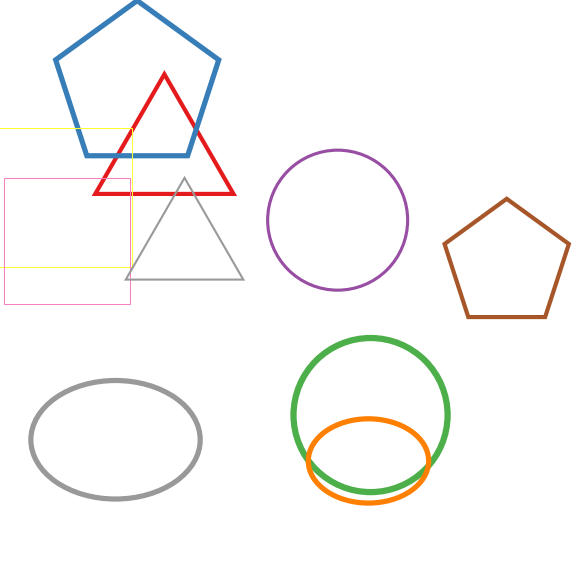[{"shape": "triangle", "thickness": 2, "radius": 0.69, "center": [0.285, 0.732]}, {"shape": "pentagon", "thickness": 2.5, "radius": 0.74, "center": [0.238, 0.85]}, {"shape": "circle", "thickness": 3, "radius": 0.67, "center": [0.642, 0.28]}, {"shape": "circle", "thickness": 1.5, "radius": 0.61, "center": [0.585, 0.618]}, {"shape": "oval", "thickness": 2.5, "radius": 0.52, "center": [0.638, 0.201]}, {"shape": "square", "thickness": 0.5, "radius": 0.6, "center": [0.109, 0.657]}, {"shape": "pentagon", "thickness": 2, "radius": 0.57, "center": [0.877, 0.542]}, {"shape": "square", "thickness": 0.5, "radius": 0.55, "center": [0.116, 0.581]}, {"shape": "oval", "thickness": 2.5, "radius": 0.73, "center": [0.2, 0.238]}, {"shape": "triangle", "thickness": 1, "radius": 0.59, "center": [0.32, 0.574]}]